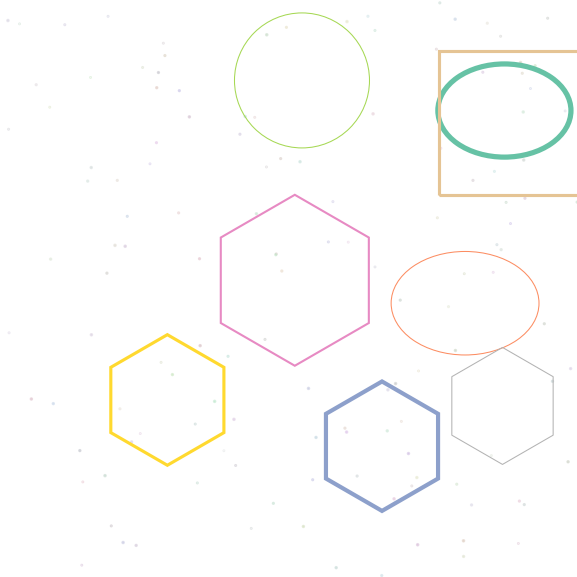[{"shape": "oval", "thickness": 2.5, "radius": 0.58, "center": [0.873, 0.808]}, {"shape": "oval", "thickness": 0.5, "radius": 0.64, "center": [0.805, 0.474]}, {"shape": "hexagon", "thickness": 2, "radius": 0.56, "center": [0.661, 0.227]}, {"shape": "hexagon", "thickness": 1, "radius": 0.74, "center": [0.51, 0.514]}, {"shape": "circle", "thickness": 0.5, "radius": 0.58, "center": [0.523, 0.86]}, {"shape": "hexagon", "thickness": 1.5, "radius": 0.57, "center": [0.29, 0.307]}, {"shape": "square", "thickness": 1.5, "radius": 0.62, "center": [0.884, 0.786]}, {"shape": "hexagon", "thickness": 0.5, "radius": 0.51, "center": [0.87, 0.296]}]